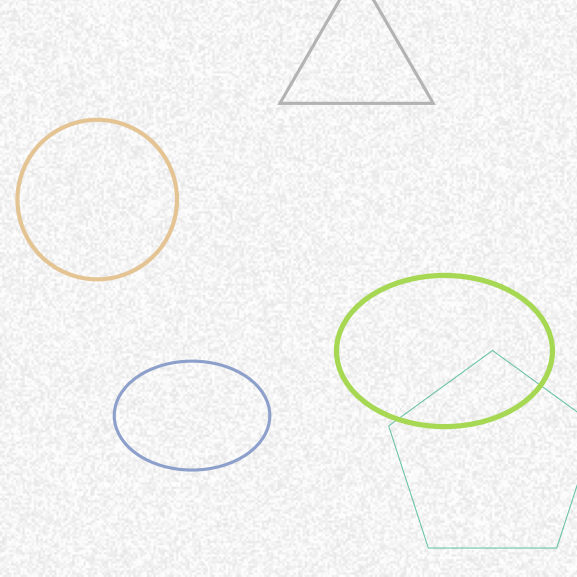[{"shape": "pentagon", "thickness": 0.5, "radius": 0.95, "center": [0.853, 0.203]}, {"shape": "oval", "thickness": 1.5, "radius": 0.67, "center": [0.333, 0.279]}, {"shape": "oval", "thickness": 2.5, "radius": 0.93, "center": [0.77, 0.391]}, {"shape": "circle", "thickness": 2, "radius": 0.69, "center": [0.168, 0.654]}, {"shape": "triangle", "thickness": 1.5, "radius": 0.77, "center": [0.617, 0.897]}]